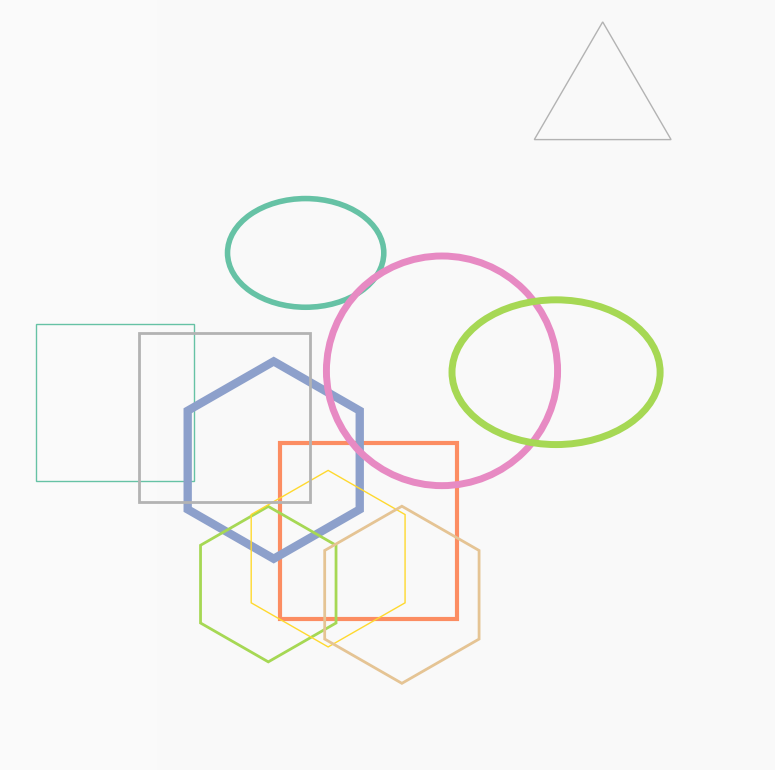[{"shape": "square", "thickness": 0.5, "radius": 0.51, "center": [0.148, 0.477]}, {"shape": "oval", "thickness": 2, "radius": 0.5, "center": [0.394, 0.672]}, {"shape": "square", "thickness": 1.5, "radius": 0.57, "center": [0.475, 0.311]}, {"shape": "hexagon", "thickness": 3, "radius": 0.64, "center": [0.353, 0.403]}, {"shape": "circle", "thickness": 2.5, "radius": 0.75, "center": [0.57, 0.518]}, {"shape": "hexagon", "thickness": 1, "radius": 0.5, "center": [0.346, 0.241]}, {"shape": "oval", "thickness": 2.5, "radius": 0.67, "center": [0.717, 0.517]}, {"shape": "hexagon", "thickness": 0.5, "radius": 0.57, "center": [0.423, 0.274]}, {"shape": "hexagon", "thickness": 1, "radius": 0.58, "center": [0.519, 0.228]}, {"shape": "square", "thickness": 1, "radius": 0.55, "center": [0.29, 0.458]}, {"shape": "triangle", "thickness": 0.5, "radius": 0.51, "center": [0.778, 0.87]}]